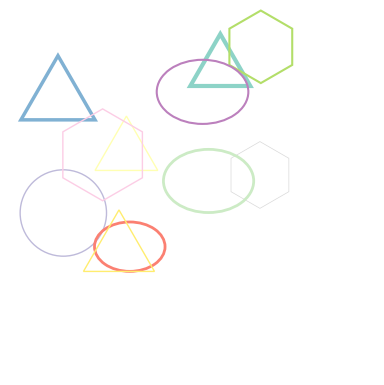[{"shape": "triangle", "thickness": 3, "radius": 0.45, "center": [0.572, 0.822]}, {"shape": "triangle", "thickness": 1, "radius": 0.47, "center": [0.328, 0.604]}, {"shape": "circle", "thickness": 1, "radius": 0.56, "center": [0.164, 0.447]}, {"shape": "oval", "thickness": 2, "radius": 0.46, "center": [0.337, 0.359]}, {"shape": "triangle", "thickness": 2.5, "radius": 0.56, "center": [0.151, 0.744]}, {"shape": "hexagon", "thickness": 1.5, "radius": 0.47, "center": [0.677, 0.878]}, {"shape": "hexagon", "thickness": 1, "radius": 0.6, "center": [0.267, 0.598]}, {"shape": "hexagon", "thickness": 0.5, "radius": 0.43, "center": [0.675, 0.545]}, {"shape": "oval", "thickness": 1.5, "radius": 0.59, "center": [0.526, 0.761]}, {"shape": "oval", "thickness": 2, "radius": 0.59, "center": [0.542, 0.53]}, {"shape": "triangle", "thickness": 1, "radius": 0.53, "center": [0.309, 0.348]}]